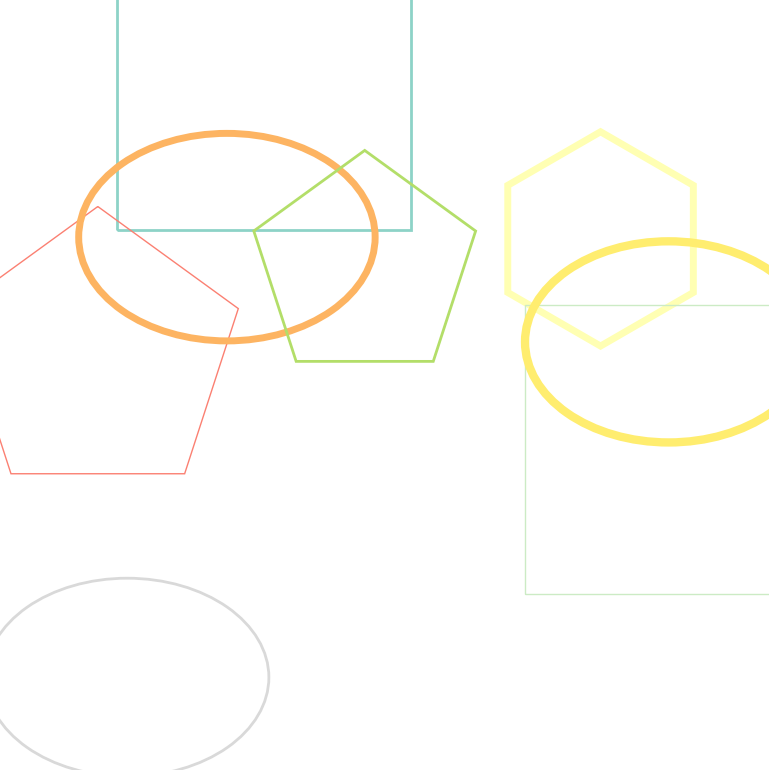[{"shape": "square", "thickness": 1, "radius": 0.96, "center": [0.343, 0.892]}, {"shape": "hexagon", "thickness": 2.5, "radius": 0.7, "center": [0.78, 0.69]}, {"shape": "pentagon", "thickness": 0.5, "radius": 0.96, "center": [0.127, 0.54]}, {"shape": "oval", "thickness": 2.5, "radius": 0.96, "center": [0.295, 0.692]}, {"shape": "pentagon", "thickness": 1, "radius": 0.76, "center": [0.474, 0.653]}, {"shape": "oval", "thickness": 1, "radius": 0.92, "center": [0.165, 0.12]}, {"shape": "square", "thickness": 0.5, "radius": 0.94, "center": [0.869, 0.416]}, {"shape": "oval", "thickness": 3, "radius": 0.93, "center": [0.868, 0.556]}]